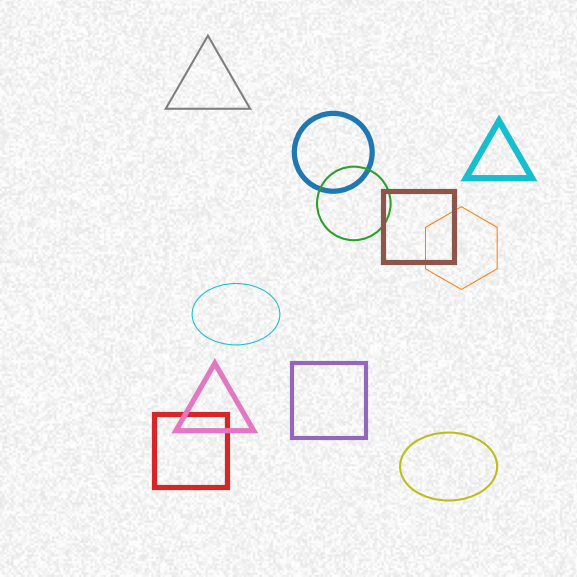[{"shape": "circle", "thickness": 2.5, "radius": 0.34, "center": [0.577, 0.735]}, {"shape": "hexagon", "thickness": 0.5, "radius": 0.36, "center": [0.799, 0.57]}, {"shape": "circle", "thickness": 1, "radius": 0.32, "center": [0.613, 0.647]}, {"shape": "square", "thickness": 2.5, "radius": 0.31, "center": [0.33, 0.219]}, {"shape": "square", "thickness": 2, "radius": 0.32, "center": [0.57, 0.306]}, {"shape": "square", "thickness": 2.5, "radius": 0.31, "center": [0.725, 0.608]}, {"shape": "triangle", "thickness": 2.5, "radius": 0.39, "center": [0.372, 0.292]}, {"shape": "triangle", "thickness": 1, "radius": 0.42, "center": [0.36, 0.853]}, {"shape": "oval", "thickness": 1, "radius": 0.42, "center": [0.777, 0.191]}, {"shape": "oval", "thickness": 0.5, "radius": 0.38, "center": [0.409, 0.455]}, {"shape": "triangle", "thickness": 3, "radius": 0.33, "center": [0.864, 0.724]}]